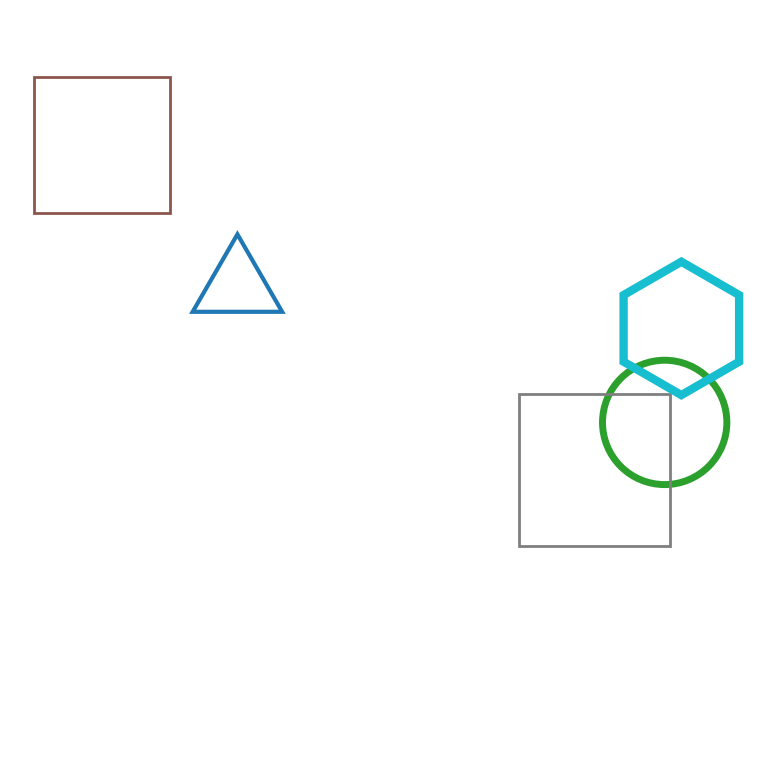[{"shape": "triangle", "thickness": 1.5, "radius": 0.34, "center": [0.308, 0.629]}, {"shape": "circle", "thickness": 2.5, "radius": 0.4, "center": [0.863, 0.451]}, {"shape": "square", "thickness": 1, "radius": 0.44, "center": [0.133, 0.811]}, {"shape": "square", "thickness": 1, "radius": 0.49, "center": [0.773, 0.39]}, {"shape": "hexagon", "thickness": 3, "radius": 0.43, "center": [0.885, 0.574]}]